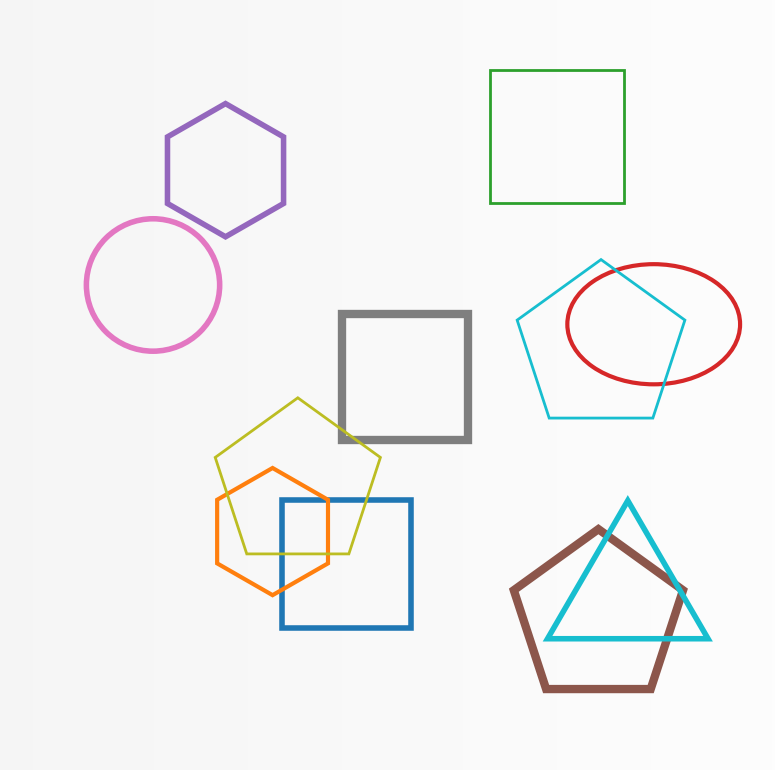[{"shape": "square", "thickness": 2, "radius": 0.41, "center": [0.447, 0.267]}, {"shape": "hexagon", "thickness": 1.5, "radius": 0.41, "center": [0.352, 0.31]}, {"shape": "square", "thickness": 1, "radius": 0.43, "center": [0.719, 0.822]}, {"shape": "oval", "thickness": 1.5, "radius": 0.56, "center": [0.844, 0.579]}, {"shape": "hexagon", "thickness": 2, "radius": 0.43, "center": [0.291, 0.779]}, {"shape": "pentagon", "thickness": 3, "radius": 0.57, "center": [0.772, 0.198]}, {"shape": "circle", "thickness": 2, "radius": 0.43, "center": [0.197, 0.63]}, {"shape": "square", "thickness": 3, "radius": 0.41, "center": [0.523, 0.511]}, {"shape": "pentagon", "thickness": 1, "radius": 0.56, "center": [0.384, 0.371]}, {"shape": "pentagon", "thickness": 1, "radius": 0.57, "center": [0.776, 0.549]}, {"shape": "triangle", "thickness": 2, "radius": 0.6, "center": [0.81, 0.23]}]